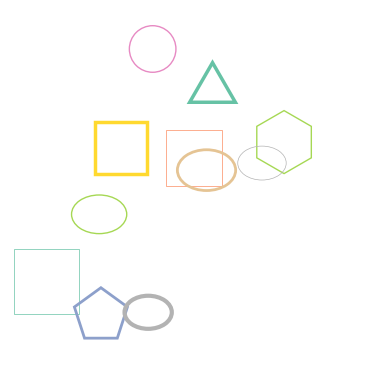[{"shape": "triangle", "thickness": 2.5, "radius": 0.34, "center": [0.552, 0.769]}, {"shape": "square", "thickness": 0.5, "radius": 0.42, "center": [0.122, 0.269]}, {"shape": "square", "thickness": 0.5, "radius": 0.36, "center": [0.504, 0.589]}, {"shape": "pentagon", "thickness": 2, "radius": 0.36, "center": [0.262, 0.18]}, {"shape": "circle", "thickness": 1, "radius": 0.3, "center": [0.396, 0.873]}, {"shape": "oval", "thickness": 1, "radius": 0.36, "center": [0.258, 0.443]}, {"shape": "hexagon", "thickness": 1, "radius": 0.41, "center": [0.738, 0.631]}, {"shape": "square", "thickness": 2.5, "radius": 0.34, "center": [0.315, 0.615]}, {"shape": "oval", "thickness": 2, "radius": 0.38, "center": [0.536, 0.558]}, {"shape": "oval", "thickness": 3, "radius": 0.31, "center": [0.385, 0.189]}, {"shape": "oval", "thickness": 0.5, "radius": 0.31, "center": [0.68, 0.576]}]